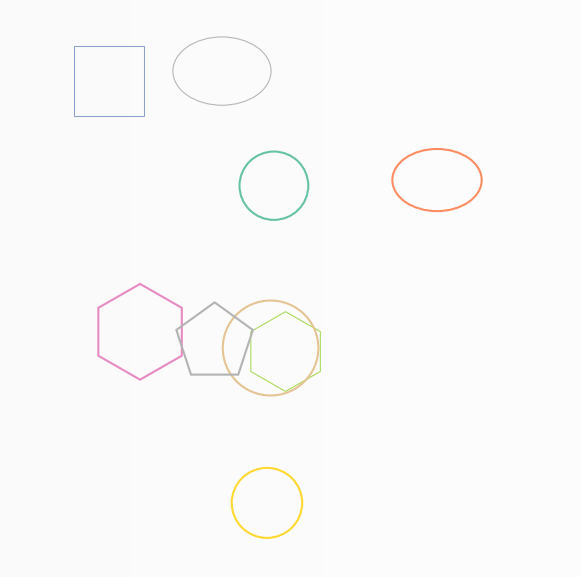[{"shape": "circle", "thickness": 1, "radius": 0.3, "center": [0.471, 0.678]}, {"shape": "oval", "thickness": 1, "radius": 0.38, "center": [0.752, 0.687]}, {"shape": "square", "thickness": 0.5, "radius": 0.3, "center": [0.188, 0.858]}, {"shape": "hexagon", "thickness": 1, "radius": 0.41, "center": [0.241, 0.425]}, {"shape": "hexagon", "thickness": 0.5, "radius": 0.35, "center": [0.491, 0.39]}, {"shape": "circle", "thickness": 1, "radius": 0.3, "center": [0.459, 0.128]}, {"shape": "circle", "thickness": 1, "radius": 0.41, "center": [0.465, 0.397]}, {"shape": "oval", "thickness": 0.5, "radius": 0.42, "center": [0.382, 0.876]}, {"shape": "pentagon", "thickness": 1, "radius": 0.35, "center": [0.369, 0.406]}]